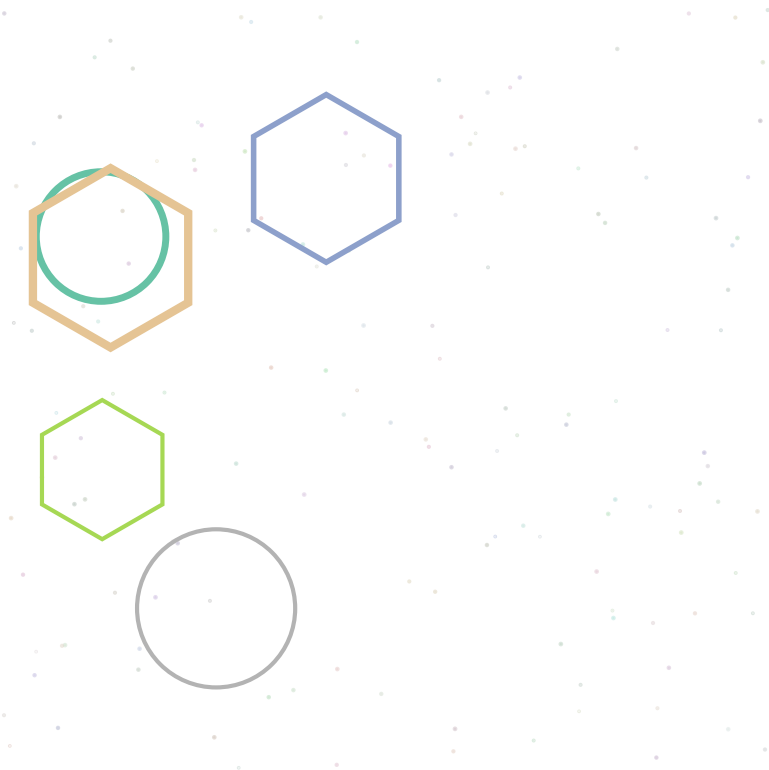[{"shape": "circle", "thickness": 2.5, "radius": 0.42, "center": [0.131, 0.693]}, {"shape": "hexagon", "thickness": 2, "radius": 0.54, "center": [0.424, 0.768]}, {"shape": "hexagon", "thickness": 1.5, "radius": 0.45, "center": [0.133, 0.39]}, {"shape": "hexagon", "thickness": 3, "radius": 0.58, "center": [0.144, 0.665]}, {"shape": "circle", "thickness": 1.5, "radius": 0.51, "center": [0.281, 0.21]}]